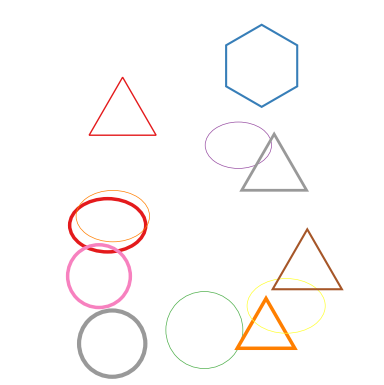[{"shape": "oval", "thickness": 2.5, "radius": 0.49, "center": [0.28, 0.415]}, {"shape": "triangle", "thickness": 1, "radius": 0.5, "center": [0.318, 0.699]}, {"shape": "hexagon", "thickness": 1.5, "radius": 0.53, "center": [0.68, 0.829]}, {"shape": "circle", "thickness": 0.5, "radius": 0.5, "center": [0.531, 0.143]}, {"shape": "oval", "thickness": 0.5, "radius": 0.43, "center": [0.619, 0.623]}, {"shape": "triangle", "thickness": 2.5, "radius": 0.43, "center": [0.691, 0.139]}, {"shape": "oval", "thickness": 0.5, "radius": 0.48, "center": [0.293, 0.439]}, {"shape": "oval", "thickness": 0.5, "radius": 0.51, "center": [0.743, 0.206]}, {"shape": "triangle", "thickness": 1.5, "radius": 0.52, "center": [0.798, 0.301]}, {"shape": "circle", "thickness": 2.5, "radius": 0.41, "center": [0.257, 0.283]}, {"shape": "circle", "thickness": 3, "radius": 0.43, "center": [0.291, 0.107]}, {"shape": "triangle", "thickness": 2, "radius": 0.49, "center": [0.712, 0.554]}]